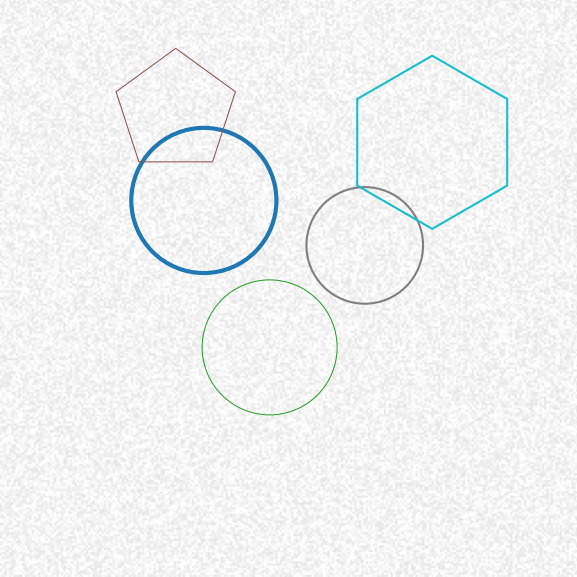[{"shape": "circle", "thickness": 2, "radius": 0.63, "center": [0.353, 0.652]}, {"shape": "circle", "thickness": 0.5, "radius": 0.58, "center": [0.467, 0.398]}, {"shape": "pentagon", "thickness": 0.5, "radius": 0.54, "center": [0.304, 0.807]}, {"shape": "circle", "thickness": 1, "radius": 0.5, "center": [0.632, 0.574]}, {"shape": "hexagon", "thickness": 1, "radius": 0.75, "center": [0.748, 0.753]}]